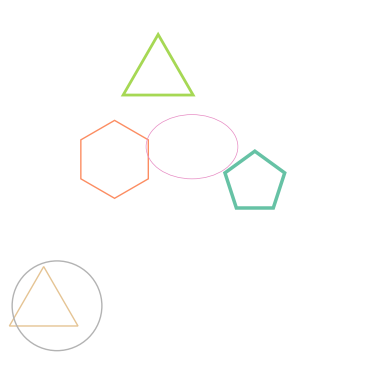[{"shape": "pentagon", "thickness": 2.5, "radius": 0.41, "center": [0.662, 0.526]}, {"shape": "hexagon", "thickness": 1, "radius": 0.51, "center": [0.298, 0.586]}, {"shape": "oval", "thickness": 0.5, "radius": 0.6, "center": [0.499, 0.619]}, {"shape": "triangle", "thickness": 2, "radius": 0.52, "center": [0.411, 0.806]}, {"shape": "triangle", "thickness": 1, "radius": 0.51, "center": [0.113, 0.205]}, {"shape": "circle", "thickness": 1, "radius": 0.58, "center": [0.148, 0.206]}]